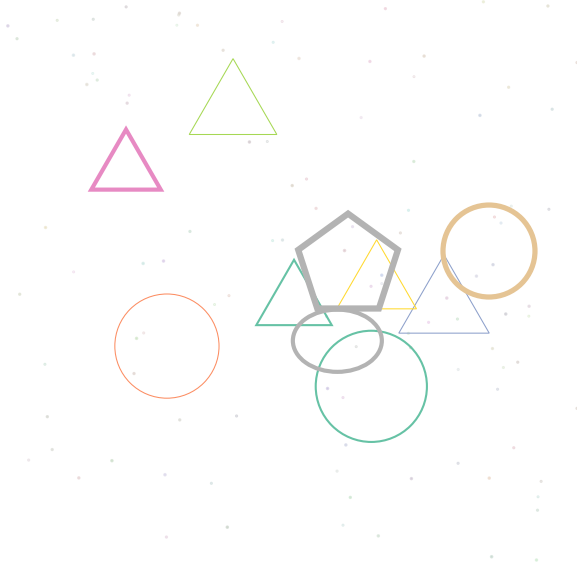[{"shape": "triangle", "thickness": 1, "radius": 0.38, "center": [0.509, 0.474]}, {"shape": "circle", "thickness": 1, "radius": 0.48, "center": [0.643, 0.33]}, {"shape": "circle", "thickness": 0.5, "radius": 0.45, "center": [0.289, 0.4]}, {"shape": "triangle", "thickness": 0.5, "radius": 0.45, "center": [0.769, 0.467]}, {"shape": "triangle", "thickness": 2, "radius": 0.35, "center": [0.218, 0.705]}, {"shape": "triangle", "thickness": 0.5, "radius": 0.44, "center": [0.404, 0.81]}, {"shape": "triangle", "thickness": 0.5, "radius": 0.4, "center": [0.652, 0.504]}, {"shape": "circle", "thickness": 2.5, "radius": 0.4, "center": [0.847, 0.564]}, {"shape": "oval", "thickness": 2, "radius": 0.39, "center": [0.584, 0.409]}, {"shape": "pentagon", "thickness": 3, "radius": 0.45, "center": [0.603, 0.538]}]